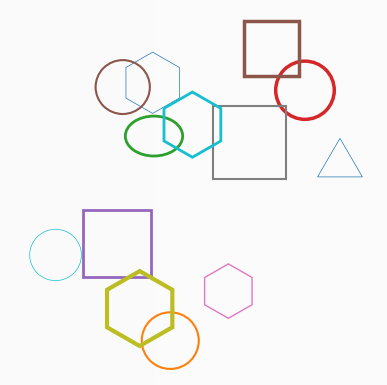[{"shape": "triangle", "thickness": 0.5, "radius": 0.33, "center": [0.877, 0.574]}, {"shape": "hexagon", "thickness": 0.5, "radius": 0.4, "center": [0.394, 0.785]}, {"shape": "circle", "thickness": 1.5, "radius": 0.37, "center": [0.439, 0.115]}, {"shape": "oval", "thickness": 2, "radius": 0.37, "center": [0.397, 0.647]}, {"shape": "circle", "thickness": 2.5, "radius": 0.38, "center": [0.787, 0.766]}, {"shape": "square", "thickness": 2, "radius": 0.44, "center": [0.302, 0.367]}, {"shape": "circle", "thickness": 1.5, "radius": 0.35, "center": [0.317, 0.774]}, {"shape": "square", "thickness": 2.5, "radius": 0.36, "center": [0.701, 0.874]}, {"shape": "hexagon", "thickness": 1, "radius": 0.35, "center": [0.589, 0.244]}, {"shape": "square", "thickness": 1.5, "radius": 0.47, "center": [0.644, 0.629]}, {"shape": "hexagon", "thickness": 3, "radius": 0.49, "center": [0.36, 0.199]}, {"shape": "hexagon", "thickness": 2, "radius": 0.42, "center": [0.497, 0.676]}, {"shape": "circle", "thickness": 0.5, "radius": 0.33, "center": [0.143, 0.338]}]